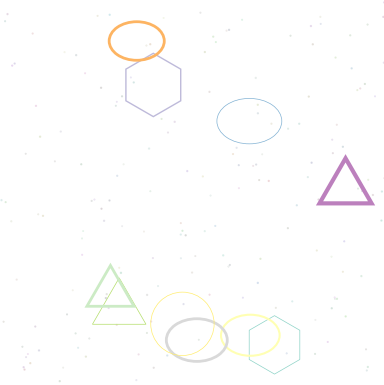[{"shape": "hexagon", "thickness": 0.5, "radius": 0.38, "center": [0.713, 0.104]}, {"shape": "oval", "thickness": 1.5, "radius": 0.38, "center": [0.65, 0.129]}, {"shape": "hexagon", "thickness": 1, "radius": 0.41, "center": [0.398, 0.779]}, {"shape": "oval", "thickness": 0.5, "radius": 0.42, "center": [0.648, 0.685]}, {"shape": "oval", "thickness": 2, "radius": 0.36, "center": [0.355, 0.893]}, {"shape": "triangle", "thickness": 0.5, "radius": 0.4, "center": [0.31, 0.198]}, {"shape": "oval", "thickness": 2, "radius": 0.4, "center": [0.511, 0.117]}, {"shape": "triangle", "thickness": 3, "radius": 0.39, "center": [0.898, 0.511]}, {"shape": "triangle", "thickness": 2, "radius": 0.35, "center": [0.287, 0.24]}, {"shape": "circle", "thickness": 0.5, "radius": 0.41, "center": [0.474, 0.159]}]